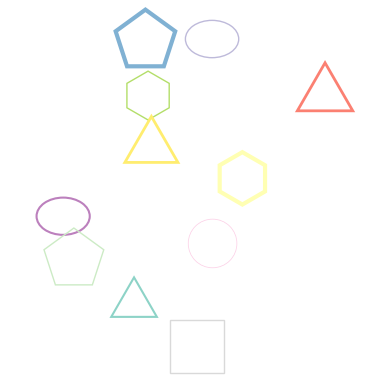[{"shape": "triangle", "thickness": 1.5, "radius": 0.34, "center": [0.348, 0.211]}, {"shape": "hexagon", "thickness": 3, "radius": 0.34, "center": [0.63, 0.537]}, {"shape": "oval", "thickness": 1, "radius": 0.35, "center": [0.551, 0.899]}, {"shape": "triangle", "thickness": 2, "radius": 0.42, "center": [0.844, 0.754]}, {"shape": "pentagon", "thickness": 3, "radius": 0.41, "center": [0.378, 0.894]}, {"shape": "hexagon", "thickness": 1, "radius": 0.32, "center": [0.385, 0.752]}, {"shape": "circle", "thickness": 0.5, "radius": 0.32, "center": [0.552, 0.368]}, {"shape": "square", "thickness": 1, "radius": 0.35, "center": [0.512, 0.101]}, {"shape": "oval", "thickness": 1.5, "radius": 0.35, "center": [0.164, 0.438]}, {"shape": "pentagon", "thickness": 1, "radius": 0.41, "center": [0.192, 0.326]}, {"shape": "triangle", "thickness": 2, "radius": 0.4, "center": [0.393, 0.618]}]